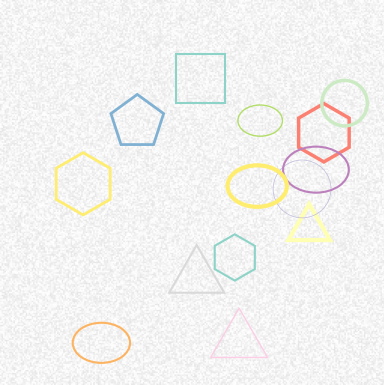[{"shape": "hexagon", "thickness": 1.5, "radius": 0.3, "center": [0.61, 0.331]}, {"shape": "square", "thickness": 1.5, "radius": 0.32, "center": [0.521, 0.797]}, {"shape": "triangle", "thickness": 3, "radius": 0.31, "center": [0.803, 0.408]}, {"shape": "circle", "thickness": 0.5, "radius": 0.38, "center": [0.785, 0.509]}, {"shape": "hexagon", "thickness": 2.5, "radius": 0.38, "center": [0.841, 0.655]}, {"shape": "pentagon", "thickness": 2, "radius": 0.36, "center": [0.357, 0.683]}, {"shape": "oval", "thickness": 1.5, "radius": 0.37, "center": [0.263, 0.11]}, {"shape": "oval", "thickness": 1, "radius": 0.29, "center": [0.676, 0.687]}, {"shape": "triangle", "thickness": 1, "radius": 0.43, "center": [0.621, 0.114]}, {"shape": "triangle", "thickness": 1.5, "radius": 0.41, "center": [0.511, 0.281]}, {"shape": "oval", "thickness": 1.5, "radius": 0.43, "center": [0.821, 0.559]}, {"shape": "circle", "thickness": 2.5, "radius": 0.3, "center": [0.895, 0.732]}, {"shape": "oval", "thickness": 3, "radius": 0.39, "center": [0.668, 0.517]}, {"shape": "hexagon", "thickness": 2, "radius": 0.4, "center": [0.216, 0.523]}]